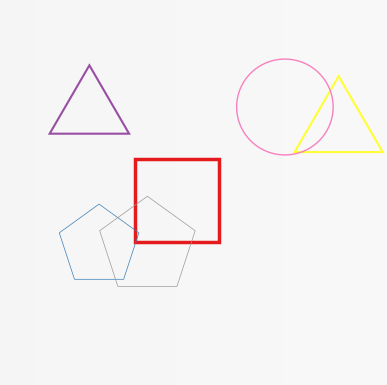[{"shape": "square", "thickness": 2.5, "radius": 0.54, "center": [0.457, 0.48]}, {"shape": "pentagon", "thickness": 0.5, "radius": 0.54, "center": [0.256, 0.362]}, {"shape": "triangle", "thickness": 1.5, "radius": 0.59, "center": [0.231, 0.712]}, {"shape": "triangle", "thickness": 1.5, "radius": 0.66, "center": [0.874, 0.671]}, {"shape": "circle", "thickness": 1, "radius": 0.62, "center": [0.735, 0.722]}, {"shape": "pentagon", "thickness": 0.5, "radius": 0.65, "center": [0.38, 0.361]}]